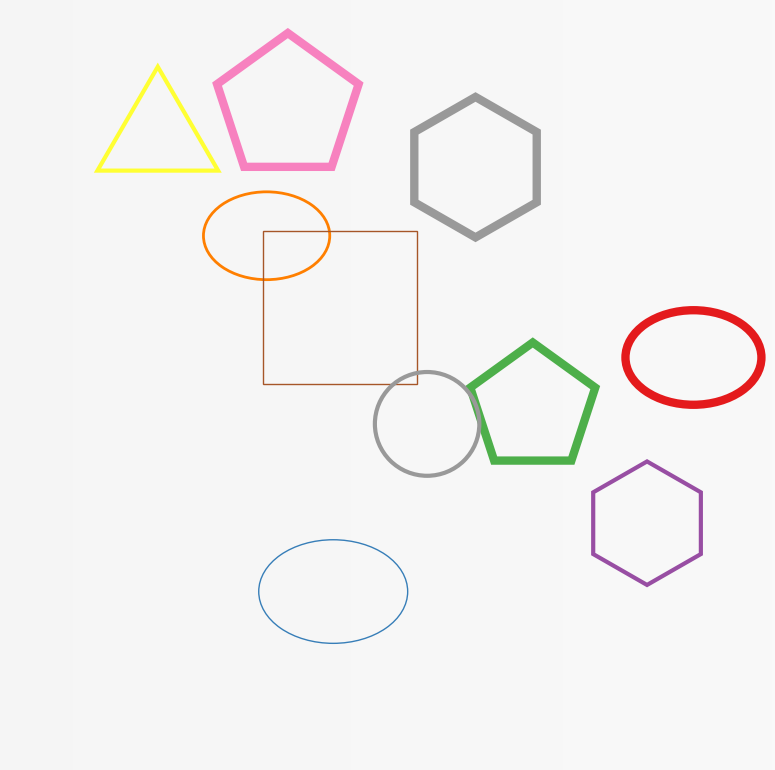[{"shape": "oval", "thickness": 3, "radius": 0.44, "center": [0.895, 0.536]}, {"shape": "oval", "thickness": 0.5, "radius": 0.48, "center": [0.43, 0.232]}, {"shape": "pentagon", "thickness": 3, "radius": 0.42, "center": [0.687, 0.47]}, {"shape": "hexagon", "thickness": 1.5, "radius": 0.4, "center": [0.835, 0.321]}, {"shape": "oval", "thickness": 1, "radius": 0.41, "center": [0.344, 0.694]}, {"shape": "triangle", "thickness": 1.5, "radius": 0.45, "center": [0.204, 0.823]}, {"shape": "square", "thickness": 0.5, "radius": 0.5, "center": [0.439, 0.601]}, {"shape": "pentagon", "thickness": 3, "radius": 0.48, "center": [0.371, 0.861]}, {"shape": "circle", "thickness": 1.5, "radius": 0.34, "center": [0.551, 0.449]}, {"shape": "hexagon", "thickness": 3, "radius": 0.46, "center": [0.614, 0.783]}]